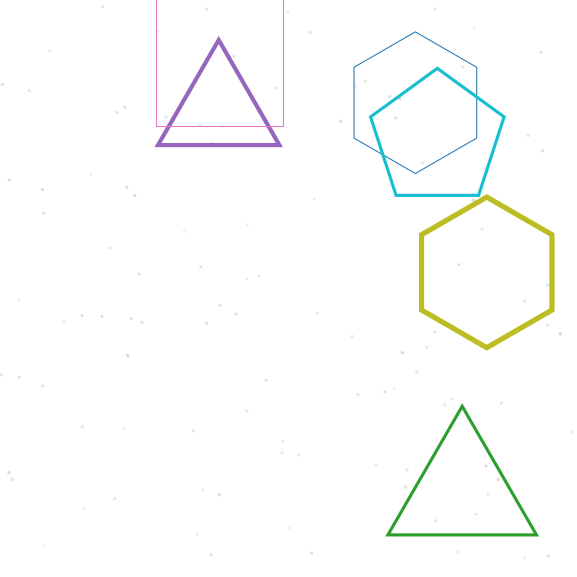[{"shape": "hexagon", "thickness": 0.5, "radius": 0.61, "center": [0.719, 0.821]}, {"shape": "triangle", "thickness": 1.5, "radius": 0.74, "center": [0.8, 0.147]}, {"shape": "triangle", "thickness": 2, "radius": 0.61, "center": [0.379, 0.809]}, {"shape": "square", "thickness": 0.5, "radius": 0.55, "center": [0.38, 0.892]}, {"shape": "hexagon", "thickness": 2.5, "radius": 0.65, "center": [0.843, 0.527]}, {"shape": "pentagon", "thickness": 1.5, "radius": 0.61, "center": [0.757, 0.759]}]